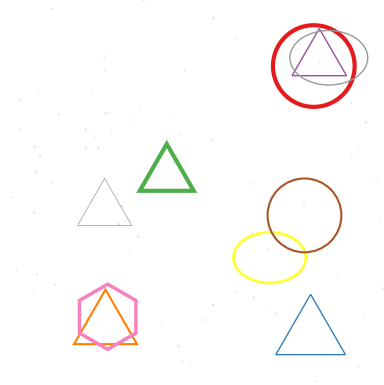[{"shape": "circle", "thickness": 3, "radius": 0.53, "center": [0.815, 0.828]}, {"shape": "triangle", "thickness": 1, "radius": 0.52, "center": [0.807, 0.131]}, {"shape": "triangle", "thickness": 3, "radius": 0.4, "center": [0.433, 0.545]}, {"shape": "triangle", "thickness": 1, "radius": 0.41, "center": [0.829, 0.844]}, {"shape": "triangle", "thickness": 1.5, "radius": 0.47, "center": [0.274, 0.153]}, {"shape": "oval", "thickness": 2, "radius": 0.47, "center": [0.7, 0.331]}, {"shape": "circle", "thickness": 1.5, "radius": 0.48, "center": [0.791, 0.441]}, {"shape": "hexagon", "thickness": 2.5, "radius": 0.42, "center": [0.28, 0.177]}, {"shape": "triangle", "thickness": 0.5, "radius": 0.41, "center": [0.272, 0.455]}, {"shape": "oval", "thickness": 1, "radius": 0.51, "center": [0.854, 0.85]}]